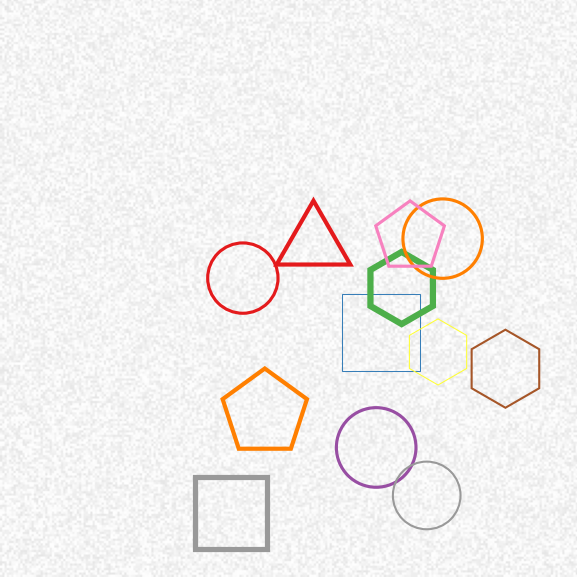[{"shape": "triangle", "thickness": 2, "radius": 0.37, "center": [0.543, 0.578]}, {"shape": "circle", "thickness": 1.5, "radius": 0.3, "center": [0.421, 0.518]}, {"shape": "square", "thickness": 0.5, "radius": 0.34, "center": [0.659, 0.423]}, {"shape": "hexagon", "thickness": 3, "radius": 0.31, "center": [0.696, 0.5]}, {"shape": "circle", "thickness": 1.5, "radius": 0.34, "center": [0.651, 0.224]}, {"shape": "circle", "thickness": 1.5, "radius": 0.34, "center": [0.766, 0.586]}, {"shape": "pentagon", "thickness": 2, "radius": 0.38, "center": [0.459, 0.284]}, {"shape": "hexagon", "thickness": 0.5, "radius": 0.29, "center": [0.758, 0.39]}, {"shape": "hexagon", "thickness": 1, "radius": 0.34, "center": [0.875, 0.361]}, {"shape": "pentagon", "thickness": 1.5, "radius": 0.31, "center": [0.71, 0.589]}, {"shape": "circle", "thickness": 1, "radius": 0.29, "center": [0.739, 0.141]}, {"shape": "square", "thickness": 2.5, "radius": 0.31, "center": [0.4, 0.111]}]